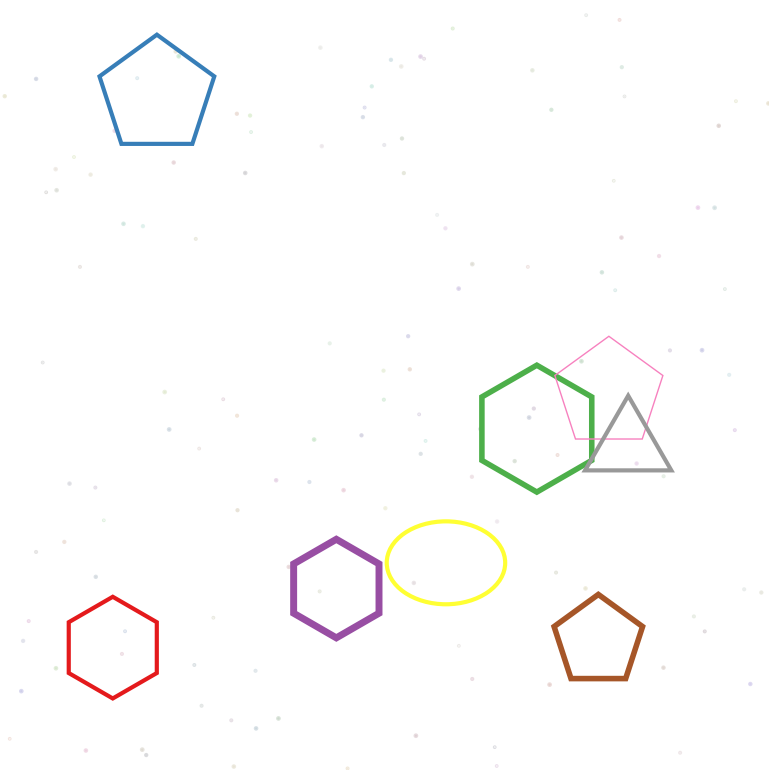[{"shape": "hexagon", "thickness": 1.5, "radius": 0.33, "center": [0.146, 0.159]}, {"shape": "pentagon", "thickness": 1.5, "radius": 0.39, "center": [0.204, 0.877]}, {"shape": "hexagon", "thickness": 2, "radius": 0.41, "center": [0.697, 0.443]}, {"shape": "hexagon", "thickness": 2.5, "radius": 0.32, "center": [0.437, 0.236]}, {"shape": "oval", "thickness": 1.5, "radius": 0.38, "center": [0.579, 0.269]}, {"shape": "pentagon", "thickness": 2, "radius": 0.3, "center": [0.777, 0.168]}, {"shape": "pentagon", "thickness": 0.5, "radius": 0.37, "center": [0.791, 0.49]}, {"shape": "triangle", "thickness": 1.5, "radius": 0.32, "center": [0.816, 0.421]}]